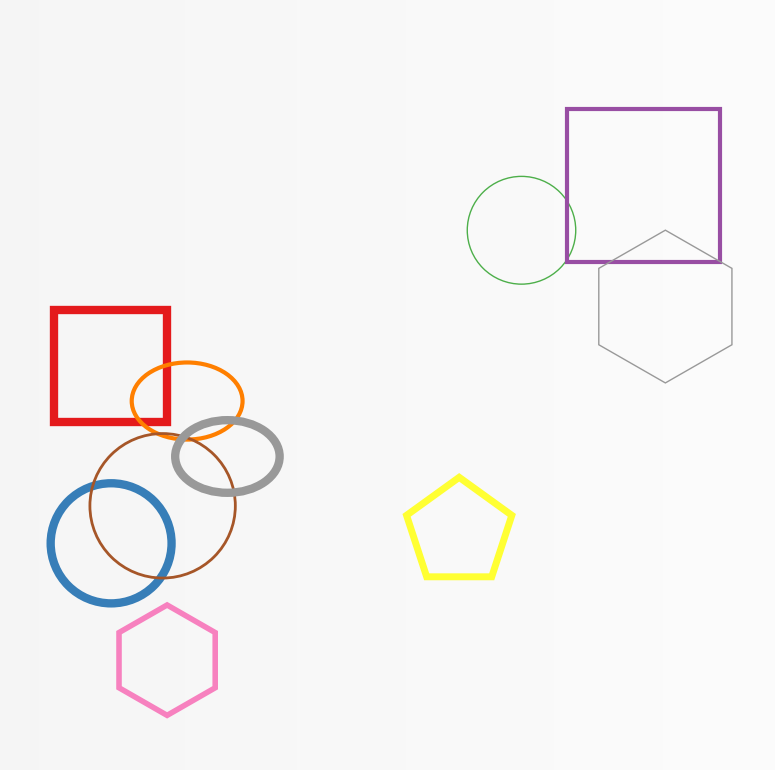[{"shape": "square", "thickness": 3, "radius": 0.36, "center": [0.142, 0.524]}, {"shape": "circle", "thickness": 3, "radius": 0.39, "center": [0.143, 0.294]}, {"shape": "circle", "thickness": 0.5, "radius": 0.35, "center": [0.673, 0.701]}, {"shape": "square", "thickness": 1.5, "radius": 0.5, "center": [0.831, 0.759]}, {"shape": "oval", "thickness": 1.5, "radius": 0.36, "center": [0.241, 0.479]}, {"shape": "pentagon", "thickness": 2.5, "radius": 0.36, "center": [0.593, 0.309]}, {"shape": "circle", "thickness": 1, "radius": 0.47, "center": [0.21, 0.343]}, {"shape": "hexagon", "thickness": 2, "radius": 0.36, "center": [0.216, 0.143]}, {"shape": "oval", "thickness": 3, "radius": 0.34, "center": [0.293, 0.407]}, {"shape": "hexagon", "thickness": 0.5, "radius": 0.5, "center": [0.859, 0.602]}]